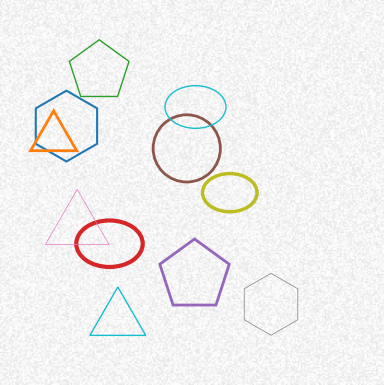[{"shape": "hexagon", "thickness": 1.5, "radius": 0.46, "center": [0.173, 0.673]}, {"shape": "triangle", "thickness": 2, "radius": 0.35, "center": [0.139, 0.643]}, {"shape": "pentagon", "thickness": 1, "radius": 0.41, "center": [0.258, 0.815]}, {"shape": "oval", "thickness": 3, "radius": 0.43, "center": [0.284, 0.367]}, {"shape": "pentagon", "thickness": 2, "radius": 0.47, "center": [0.505, 0.284]}, {"shape": "circle", "thickness": 2, "radius": 0.44, "center": [0.485, 0.615]}, {"shape": "triangle", "thickness": 0.5, "radius": 0.48, "center": [0.201, 0.413]}, {"shape": "hexagon", "thickness": 0.5, "radius": 0.4, "center": [0.704, 0.21]}, {"shape": "oval", "thickness": 2.5, "radius": 0.35, "center": [0.597, 0.5]}, {"shape": "triangle", "thickness": 1, "radius": 0.42, "center": [0.306, 0.171]}, {"shape": "oval", "thickness": 1, "radius": 0.4, "center": [0.508, 0.722]}]